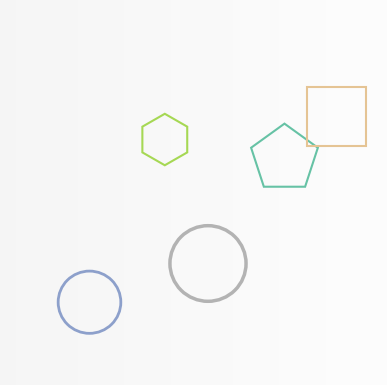[{"shape": "pentagon", "thickness": 1.5, "radius": 0.45, "center": [0.734, 0.588]}, {"shape": "circle", "thickness": 2, "radius": 0.4, "center": [0.231, 0.215]}, {"shape": "hexagon", "thickness": 1.5, "radius": 0.33, "center": [0.425, 0.638]}, {"shape": "square", "thickness": 1.5, "radius": 0.38, "center": [0.868, 0.697]}, {"shape": "circle", "thickness": 2.5, "radius": 0.49, "center": [0.537, 0.316]}]